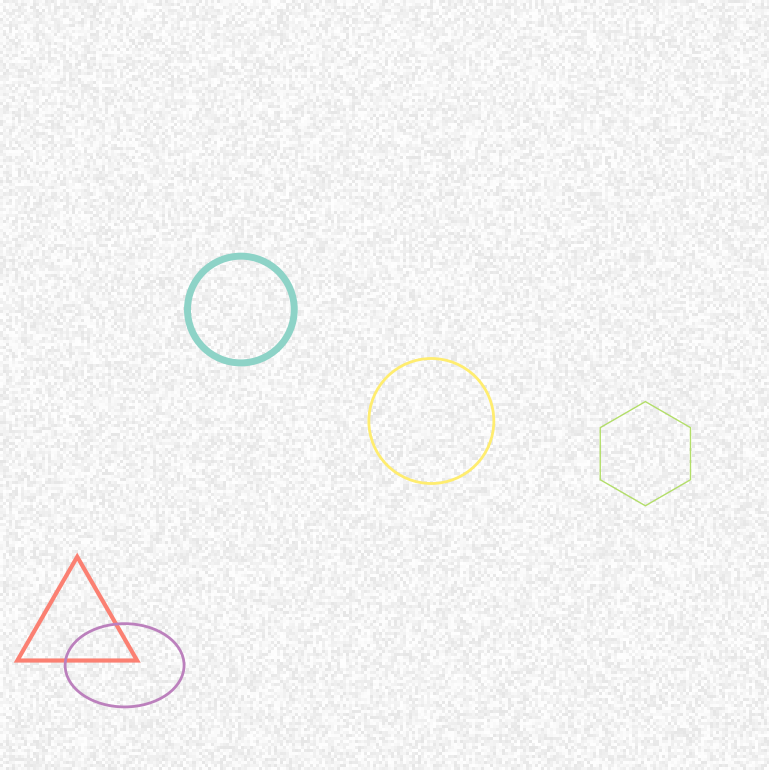[{"shape": "circle", "thickness": 2.5, "radius": 0.35, "center": [0.313, 0.598]}, {"shape": "triangle", "thickness": 1.5, "radius": 0.45, "center": [0.1, 0.187]}, {"shape": "hexagon", "thickness": 0.5, "radius": 0.34, "center": [0.838, 0.411]}, {"shape": "oval", "thickness": 1, "radius": 0.39, "center": [0.162, 0.136]}, {"shape": "circle", "thickness": 1, "radius": 0.41, "center": [0.56, 0.453]}]